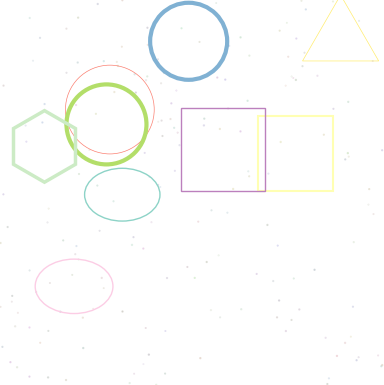[{"shape": "oval", "thickness": 1, "radius": 0.49, "center": [0.318, 0.494]}, {"shape": "square", "thickness": 1.5, "radius": 0.49, "center": [0.766, 0.601]}, {"shape": "circle", "thickness": 0.5, "radius": 0.58, "center": [0.285, 0.715]}, {"shape": "circle", "thickness": 3, "radius": 0.5, "center": [0.49, 0.893]}, {"shape": "circle", "thickness": 3, "radius": 0.52, "center": [0.277, 0.677]}, {"shape": "oval", "thickness": 1, "radius": 0.5, "center": [0.192, 0.256]}, {"shape": "square", "thickness": 1, "radius": 0.54, "center": [0.579, 0.612]}, {"shape": "hexagon", "thickness": 2.5, "radius": 0.46, "center": [0.116, 0.62]}, {"shape": "triangle", "thickness": 0.5, "radius": 0.57, "center": [0.885, 0.899]}]